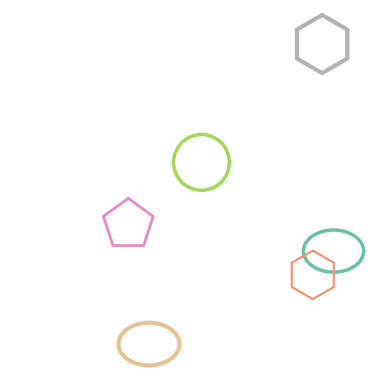[{"shape": "oval", "thickness": 2.5, "radius": 0.39, "center": [0.866, 0.348]}, {"shape": "hexagon", "thickness": 1.5, "radius": 0.32, "center": [0.812, 0.286]}, {"shape": "pentagon", "thickness": 2, "radius": 0.34, "center": [0.333, 0.417]}, {"shape": "circle", "thickness": 2.5, "radius": 0.36, "center": [0.523, 0.578]}, {"shape": "oval", "thickness": 3, "radius": 0.4, "center": [0.387, 0.106]}, {"shape": "hexagon", "thickness": 3, "radius": 0.38, "center": [0.837, 0.886]}]